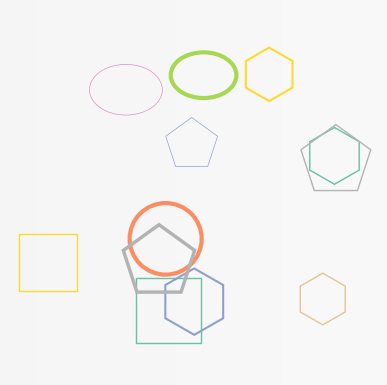[{"shape": "square", "thickness": 1, "radius": 0.42, "center": [0.435, 0.194]}, {"shape": "hexagon", "thickness": 1, "radius": 0.37, "center": [0.863, 0.595]}, {"shape": "circle", "thickness": 3, "radius": 0.46, "center": [0.427, 0.38]}, {"shape": "pentagon", "thickness": 0.5, "radius": 0.35, "center": [0.495, 0.624]}, {"shape": "hexagon", "thickness": 1.5, "radius": 0.43, "center": [0.501, 0.217]}, {"shape": "oval", "thickness": 0.5, "radius": 0.47, "center": [0.325, 0.767]}, {"shape": "oval", "thickness": 3, "radius": 0.42, "center": [0.525, 0.805]}, {"shape": "square", "thickness": 1, "radius": 0.38, "center": [0.124, 0.318]}, {"shape": "hexagon", "thickness": 1.5, "radius": 0.35, "center": [0.695, 0.807]}, {"shape": "hexagon", "thickness": 1, "radius": 0.34, "center": [0.833, 0.223]}, {"shape": "pentagon", "thickness": 2.5, "radius": 0.48, "center": [0.41, 0.32]}, {"shape": "pentagon", "thickness": 1, "radius": 0.47, "center": [0.867, 0.582]}]